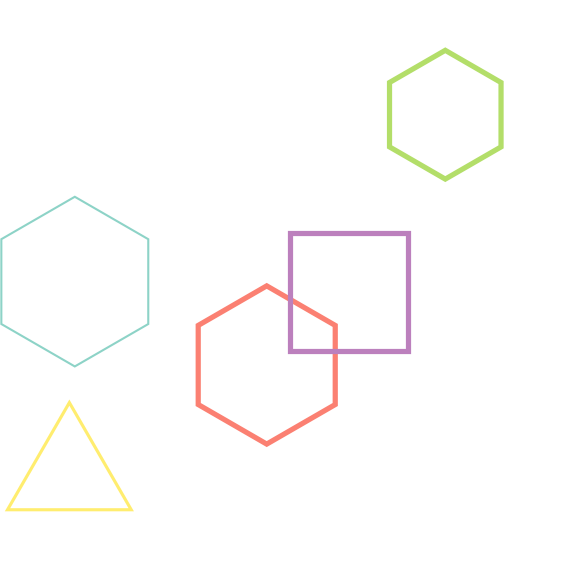[{"shape": "hexagon", "thickness": 1, "radius": 0.73, "center": [0.13, 0.511]}, {"shape": "hexagon", "thickness": 2.5, "radius": 0.68, "center": [0.462, 0.367]}, {"shape": "hexagon", "thickness": 2.5, "radius": 0.56, "center": [0.771, 0.801]}, {"shape": "square", "thickness": 2.5, "radius": 0.51, "center": [0.604, 0.494]}, {"shape": "triangle", "thickness": 1.5, "radius": 0.62, "center": [0.12, 0.178]}]